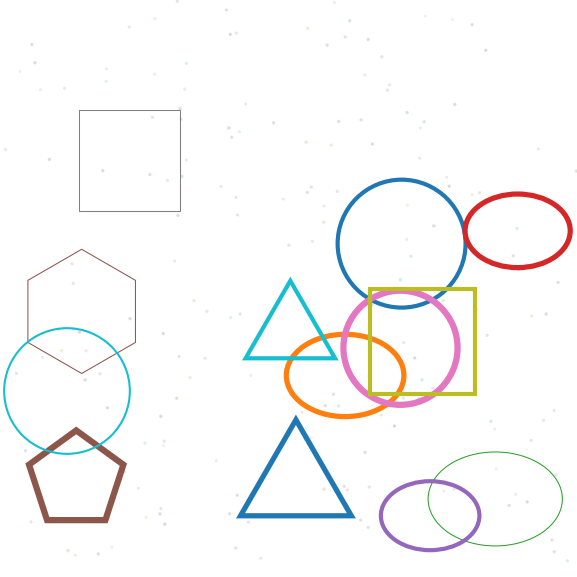[{"shape": "circle", "thickness": 2, "radius": 0.55, "center": [0.695, 0.577]}, {"shape": "triangle", "thickness": 2.5, "radius": 0.55, "center": [0.512, 0.161]}, {"shape": "oval", "thickness": 2.5, "radius": 0.51, "center": [0.598, 0.349]}, {"shape": "oval", "thickness": 0.5, "radius": 0.58, "center": [0.858, 0.135]}, {"shape": "oval", "thickness": 2.5, "radius": 0.46, "center": [0.896, 0.599]}, {"shape": "oval", "thickness": 2, "radius": 0.43, "center": [0.745, 0.106]}, {"shape": "pentagon", "thickness": 3, "radius": 0.43, "center": [0.132, 0.168]}, {"shape": "hexagon", "thickness": 0.5, "radius": 0.54, "center": [0.141, 0.46]}, {"shape": "circle", "thickness": 3, "radius": 0.49, "center": [0.693, 0.397]}, {"shape": "square", "thickness": 0.5, "radius": 0.44, "center": [0.224, 0.721]}, {"shape": "square", "thickness": 2, "radius": 0.45, "center": [0.732, 0.408]}, {"shape": "triangle", "thickness": 2, "radius": 0.45, "center": [0.503, 0.423]}, {"shape": "circle", "thickness": 1, "radius": 0.54, "center": [0.116, 0.322]}]